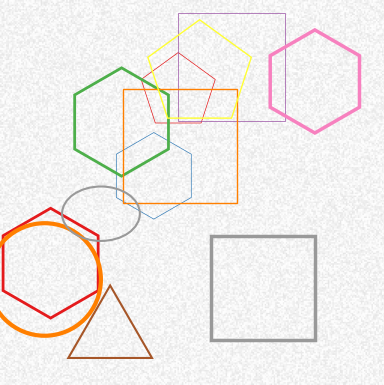[{"shape": "hexagon", "thickness": 2, "radius": 0.71, "center": [0.131, 0.316]}, {"shape": "pentagon", "thickness": 0.5, "radius": 0.51, "center": [0.463, 0.762]}, {"shape": "hexagon", "thickness": 0.5, "radius": 0.56, "center": [0.4, 0.543]}, {"shape": "hexagon", "thickness": 2, "radius": 0.7, "center": [0.316, 0.683]}, {"shape": "square", "thickness": 0.5, "radius": 0.7, "center": [0.601, 0.826]}, {"shape": "square", "thickness": 1, "radius": 0.74, "center": [0.466, 0.62]}, {"shape": "circle", "thickness": 3, "radius": 0.73, "center": [0.116, 0.274]}, {"shape": "pentagon", "thickness": 1, "radius": 0.71, "center": [0.518, 0.807]}, {"shape": "triangle", "thickness": 1.5, "radius": 0.63, "center": [0.286, 0.133]}, {"shape": "hexagon", "thickness": 2.5, "radius": 0.67, "center": [0.818, 0.788]}, {"shape": "square", "thickness": 2.5, "radius": 0.67, "center": [0.682, 0.252]}, {"shape": "oval", "thickness": 1.5, "radius": 0.5, "center": [0.262, 0.445]}]